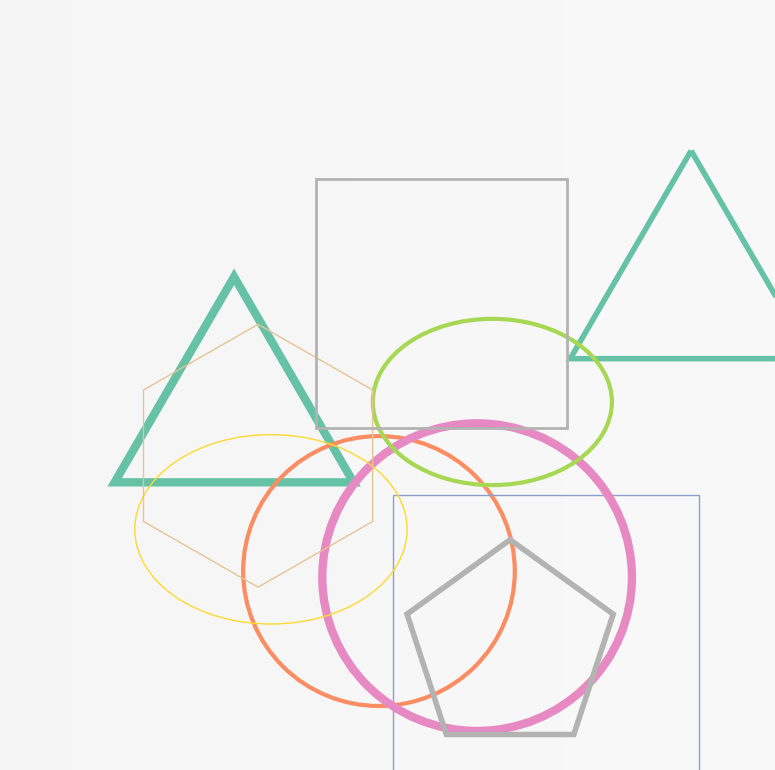[{"shape": "triangle", "thickness": 2, "radius": 0.9, "center": [0.892, 0.624]}, {"shape": "triangle", "thickness": 3, "radius": 0.89, "center": [0.302, 0.463]}, {"shape": "circle", "thickness": 1.5, "radius": 0.88, "center": [0.489, 0.258]}, {"shape": "square", "thickness": 0.5, "radius": 0.99, "center": [0.704, 0.159]}, {"shape": "circle", "thickness": 3, "radius": 1.0, "center": [0.616, 0.25]}, {"shape": "oval", "thickness": 1.5, "radius": 0.77, "center": [0.635, 0.478]}, {"shape": "oval", "thickness": 0.5, "radius": 0.88, "center": [0.35, 0.313]}, {"shape": "hexagon", "thickness": 0.5, "radius": 0.85, "center": [0.333, 0.408]}, {"shape": "pentagon", "thickness": 2, "radius": 0.7, "center": [0.658, 0.159]}, {"shape": "square", "thickness": 1, "radius": 0.81, "center": [0.569, 0.606]}]